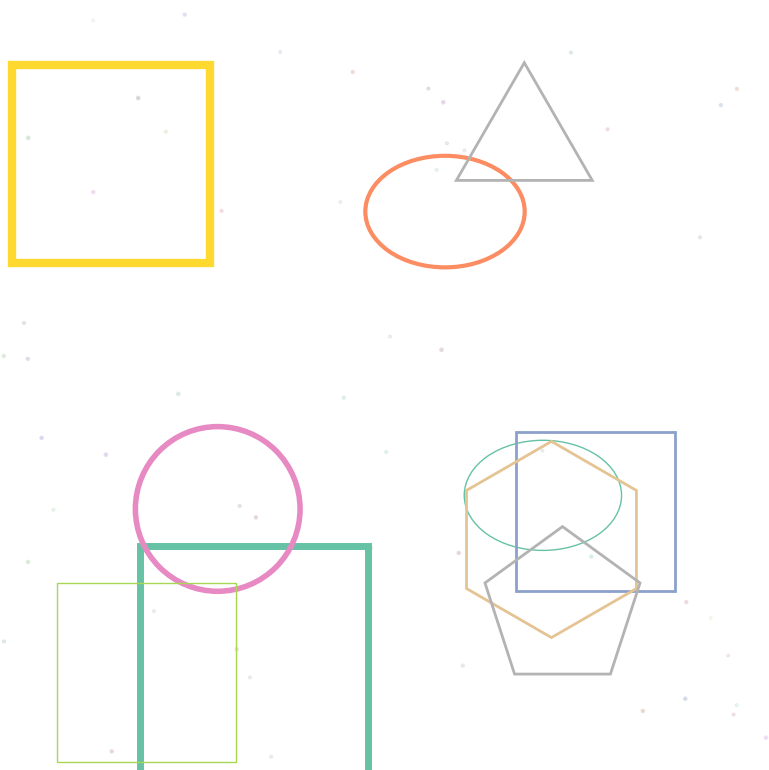[{"shape": "square", "thickness": 2.5, "radius": 0.74, "center": [0.329, 0.143]}, {"shape": "oval", "thickness": 0.5, "radius": 0.51, "center": [0.705, 0.357]}, {"shape": "oval", "thickness": 1.5, "radius": 0.52, "center": [0.578, 0.725]}, {"shape": "square", "thickness": 1, "radius": 0.52, "center": [0.773, 0.336]}, {"shape": "circle", "thickness": 2, "radius": 0.53, "center": [0.283, 0.339]}, {"shape": "square", "thickness": 0.5, "radius": 0.58, "center": [0.19, 0.127]}, {"shape": "square", "thickness": 3, "radius": 0.64, "center": [0.144, 0.787]}, {"shape": "hexagon", "thickness": 1, "radius": 0.64, "center": [0.716, 0.299]}, {"shape": "triangle", "thickness": 1, "radius": 0.51, "center": [0.681, 0.817]}, {"shape": "pentagon", "thickness": 1, "radius": 0.53, "center": [0.731, 0.21]}]